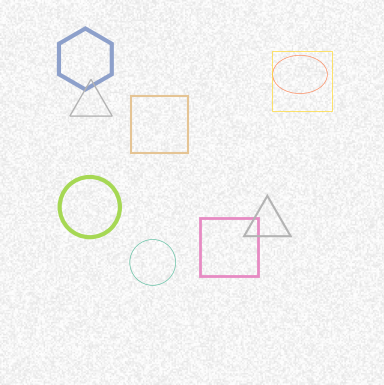[{"shape": "circle", "thickness": 0.5, "radius": 0.3, "center": [0.397, 0.318]}, {"shape": "oval", "thickness": 0.5, "radius": 0.36, "center": [0.779, 0.807]}, {"shape": "hexagon", "thickness": 3, "radius": 0.4, "center": [0.222, 0.847]}, {"shape": "square", "thickness": 2, "radius": 0.37, "center": [0.594, 0.358]}, {"shape": "circle", "thickness": 3, "radius": 0.39, "center": [0.233, 0.462]}, {"shape": "square", "thickness": 0.5, "radius": 0.39, "center": [0.785, 0.789]}, {"shape": "square", "thickness": 1.5, "radius": 0.37, "center": [0.414, 0.676]}, {"shape": "triangle", "thickness": 1, "radius": 0.32, "center": [0.236, 0.73]}, {"shape": "triangle", "thickness": 1.5, "radius": 0.35, "center": [0.694, 0.421]}]